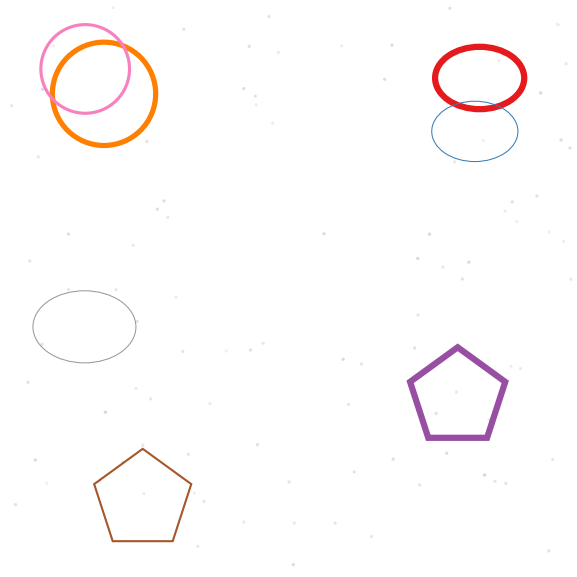[{"shape": "oval", "thickness": 3, "radius": 0.39, "center": [0.831, 0.864]}, {"shape": "oval", "thickness": 0.5, "radius": 0.37, "center": [0.822, 0.772]}, {"shape": "pentagon", "thickness": 3, "radius": 0.43, "center": [0.792, 0.311]}, {"shape": "circle", "thickness": 2.5, "radius": 0.45, "center": [0.18, 0.837]}, {"shape": "pentagon", "thickness": 1, "radius": 0.44, "center": [0.247, 0.134]}, {"shape": "circle", "thickness": 1.5, "radius": 0.38, "center": [0.148, 0.88]}, {"shape": "oval", "thickness": 0.5, "radius": 0.45, "center": [0.146, 0.433]}]